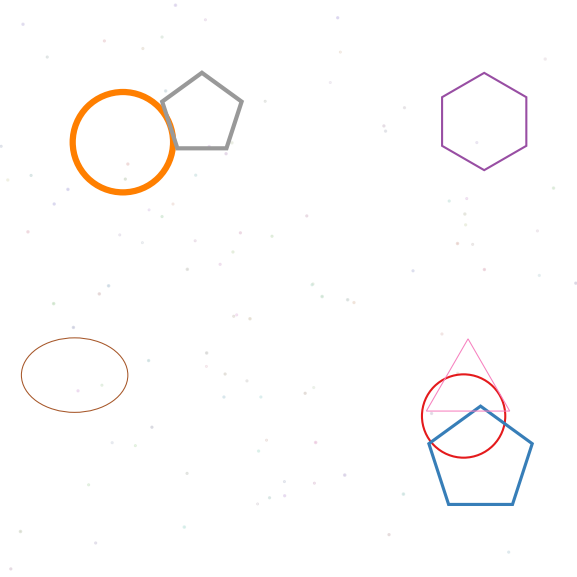[{"shape": "circle", "thickness": 1, "radius": 0.36, "center": [0.803, 0.279]}, {"shape": "pentagon", "thickness": 1.5, "radius": 0.47, "center": [0.832, 0.202]}, {"shape": "hexagon", "thickness": 1, "radius": 0.42, "center": [0.838, 0.789]}, {"shape": "circle", "thickness": 3, "radius": 0.43, "center": [0.213, 0.753]}, {"shape": "oval", "thickness": 0.5, "radius": 0.46, "center": [0.129, 0.35]}, {"shape": "triangle", "thickness": 0.5, "radius": 0.42, "center": [0.81, 0.329]}, {"shape": "pentagon", "thickness": 2, "radius": 0.36, "center": [0.35, 0.801]}]